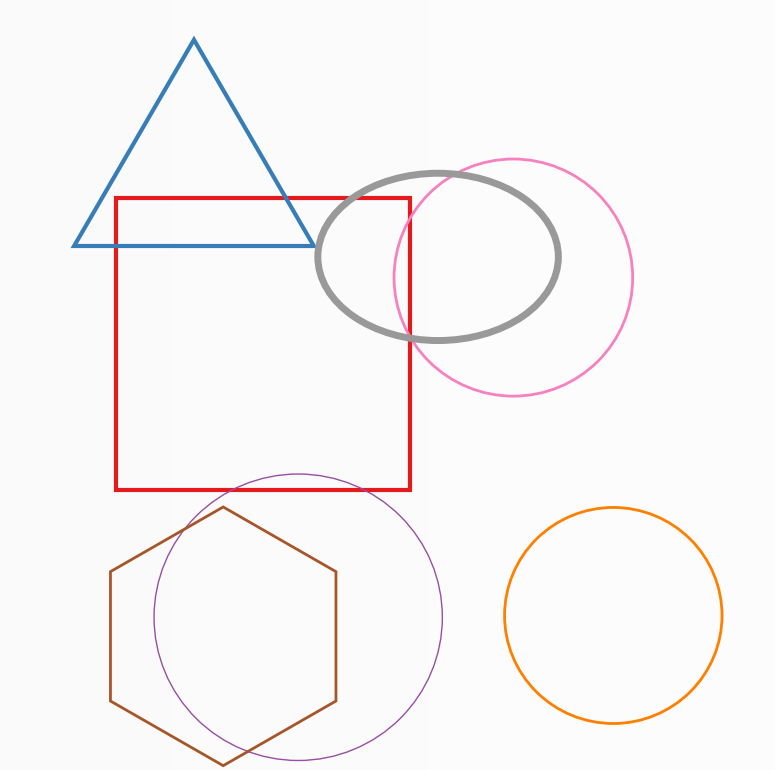[{"shape": "square", "thickness": 1.5, "radius": 0.95, "center": [0.34, 0.553]}, {"shape": "triangle", "thickness": 1.5, "radius": 0.89, "center": [0.25, 0.77]}, {"shape": "circle", "thickness": 0.5, "radius": 0.93, "center": [0.385, 0.198]}, {"shape": "circle", "thickness": 1, "radius": 0.7, "center": [0.791, 0.201]}, {"shape": "hexagon", "thickness": 1, "radius": 0.84, "center": [0.288, 0.174]}, {"shape": "circle", "thickness": 1, "radius": 0.77, "center": [0.662, 0.64]}, {"shape": "oval", "thickness": 2.5, "radius": 0.78, "center": [0.565, 0.666]}]